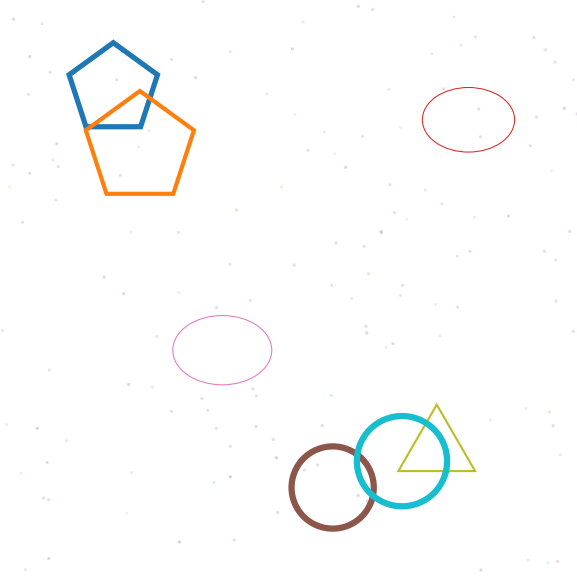[{"shape": "pentagon", "thickness": 2.5, "radius": 0.4, "center": [0.196, 0.845]}, {"shape": "pentagon", "thickness": 2, "radius": 0.49, "center": [0.242, 0.743]}, {"shape": "oval", "thickness": 0.5, "radius": 0.4, "center": [0.811, 0.792]}, {"shape": "circle", "thickness": 3, "radius": 0.36, "center": [0.576, 0.155]}, {"shape": "oval", "thickness": 0.5, "radius": 0.43, "center": [0.385, 0.393]}, {"shape": "triangle", "thickness": 1, "radius": 0.38, "center": [0.756, 0.222]}, {"shape": "circle", "thickness": 3, "radius": 0.39, "center": [0.696, 0.201]}]